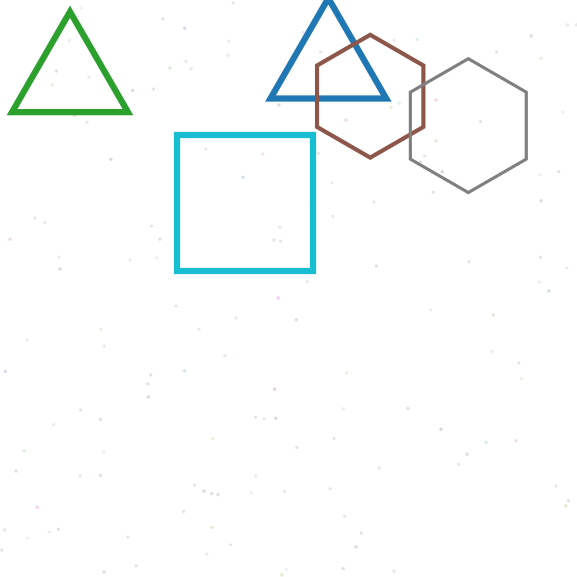[{"shape": "triangle", "thickness": 3, "radius": 0.58, "center": [0.569, 0.886]}, {"shape": "triangle", "thickness": 3, "radius": 0.58, "center": [0.121, 0.863]}, {"shape": "hexagon", "thickness": 2, "radius": 0.53, "center": [0.641, 0.833]}, {"shape": "hexagon", "thickness": 1.5, "radius": 0.58, "center": [0.811, 0.782]}, {"shape": "square", "thickness": 3, "radius": 0.59, "center": [0.425, 0.647]}]